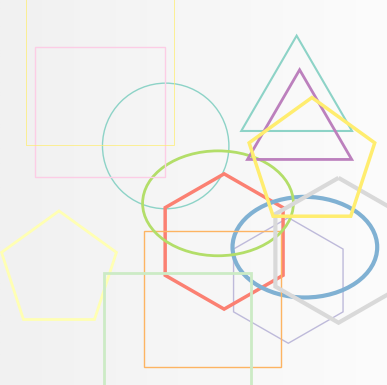[{"shape": "circle", "thickness": 1, "radius": 0.82, "center": [0.428, 0.621]}, {"shape": "triangle", "thickness": 1.5, "radius": 0.83, "center": [0.765, 0.742]}, {"shape": "pentagon", "thickness": 2, "radius": 0.78, "center": [0.152, 0.296]}, {"shape": "hexagon", "thickness": 1, "radius": 0.82, "center": [0.744, 0.272]}, {"shape": "hexagon", "thickness": 2.5, "radius": 0.88, "center": [0.578, 0.373]}, {"shape": "oval", "thickness": 3, "radius": 0.93, "center": [0.787, 0.358]}, {"shape": "square", "thickness": 1, "radius": 0.88, "center": [0.548, 0.225]}, {"shape": "oval", "thickness": 2, "radius": 0.97, "center": [0.563, 0.472]}, {"shape": "square", "thickness": 1, "radius": 0.84, "center": [0.259, 0.71]}, {"shape": "hexagon", "thickness": 3, "radius": 0.94, "center": [0.874, 0.35]}, {"shape": "triangle", "thickness": 2, "radius": 0.78, "center": [0.773, 0.663]}, {"shape": "square", "thickness": 2, "radius": 0.95, "center": [0.458, 0.1]}, {"shape": "square", "thickness": 0.5, "radius": 0.95, "center": [0.258, 0.814]}, {"shape": "pentagon", "thickness": 2.5, "radius": 0.85, "center": [0.805, 0.576]}]